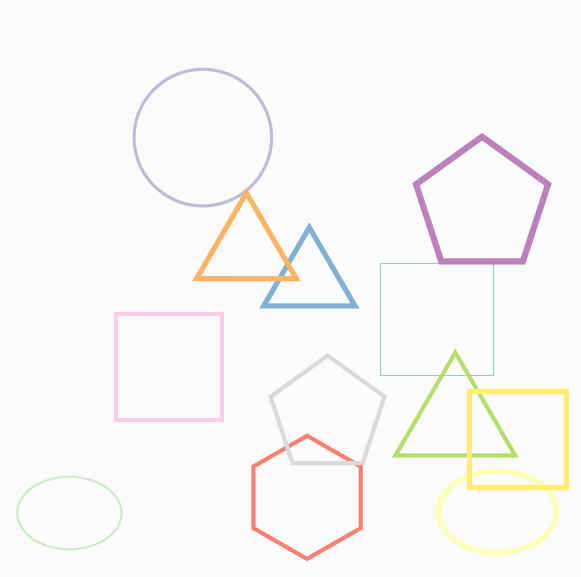[{"shape": "square", "thickness": 0.5, "radius": 0.49, "center": [0.752, 0.447]}, {"shape": "oval", "thickness": 2.5, "radius": 0.51, "center": [0.856, 0.113]}, {"shape": "circle", "thickness": 1.5, "radius": 0.59, "center": [0.349, 0.761]}, {"shape": "hexagon", "thickness": 2, "radius": 0.53, "center": [0.528, 0.138]}, {"shape": "triangle", "thickness": 2.5, "radius": 0.45, "center": [0.532, 0.515]}, {"shape": "triangle", "thickness": 2.5, "radius": 0.5, "center": [0.424, 0.566]}, {"shape": "triangle", "thickness": 2, "radius": 0.59, "center": [0.783, 0.27]}, {"shape": "square", "thickness": 2, "radius": 0.46, "center": [0.291, 0.364]}, {"shape": "pentagon", "thickness": 2, "radius": 0.51, "center": [0.564, 0.281]}, {"shape": "pentagon", "thickness": 3, "radius": 0.6, "center": [0.829, 0.643]}, {"shape": "oval", "thickness": 1, "radius": 0.45, "center": [0.119, 0.111]}, {"shape": "square", "thickness": 2.5, "radius": 0.42, "center": [0.891, 0.239]}]